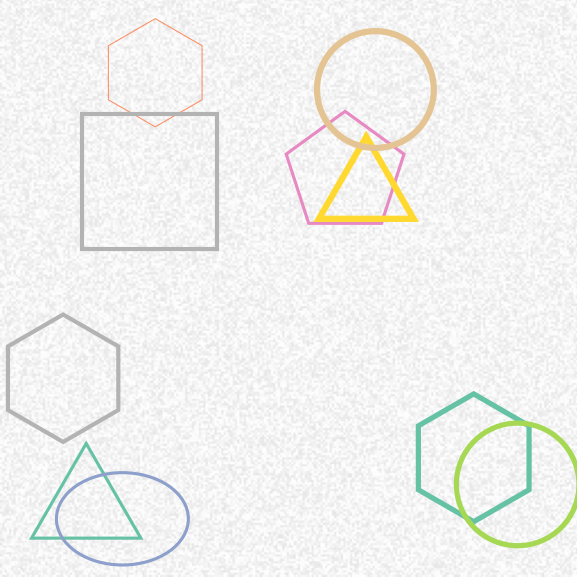[{"shape": "hexagon", "thickness": 2.5, "radius": 0.55, "center": [0.82, 0.206]}, {"shape": "triangle", "thickness": 1.5, "radius": 0.55, "center": [0.149, 0.122]}, {"shape": "hexagon", "thickness": 0.5, "radius": 0.47, "center": [0.269, 0.873]}, {"shape": "oval", "thickness": 1.5, "radius": 0.57, "center": [0.212, 0.101]}, {"shape": "pentagon", "thickness": 1.5, "radius": 0.54, "center": [0.598, 0.699]}, {"shape": "circle", "thickness": 2.5, "radius": 0.53, "center": [0.896, 0.16]}, {"shape": "triangle", "thickness": 3, "radius": 0.47, "center": [0.634, 0.668]}, {"shape": "circle", "thickness": 3, "radius": 0.51, "center": [0.65, 0.844]}, {"shape": "square", "thickness": 2, "radius": 0.58, "center": [0.259, 0.684]}, {"shape": "hexagon", "thickness": 2, "radius": 0.55, "center": [0.109, 0.344]}]